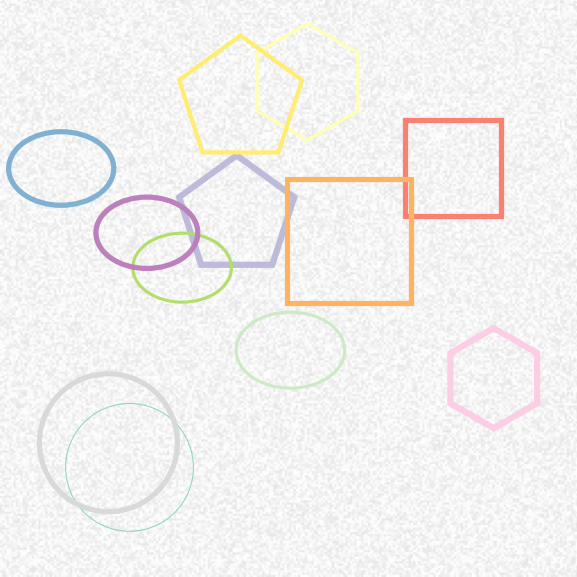[{"shape": "circle", "thickness": 0.5, "radius": 0.55, "center": [0.224, 0.19]}, {"shape": "hexagon", "thickness": 1.5, "radius": 0.5, "center": [0.532, 0.857]}, {"shape": "pentagon", "thickness": 3, "radius": 0.52, "center": [0.41, 0.625]}, {"shape": "square", "thickness": 2.5, "radius": 0.42, "center": [0.784, 0.708]}, {"shape": "oval", "thickness": 2.5, "radius": 0.46, "center": [0.106, 0.707]}, {"shape": "square", "thickness": 2.5, "radius": 0.54, "center": [0.604, 0.581]}, {"shape": "oval", "thickness": 1.5, "radius": 0.43, "center": [0.315, 0.536]}, {"shape": "hexagon", "thickness": 3, "radius": 0.43, "center": [0.855, 0.344]}, {"shape": "circle", "thickness": 2.5, "radius": 0.6, "center": [0.188, 0.233]}, {"shape": "oval", "thickness": 2.5, "radius": 0.44, "center": [0.254, 0.596]}, {"shape": "oval", "thickness": 1.5, "radius": 0.47, "center": [0.503, 0.393]}, {"shape": "pentagon", "thickness": 2, "radius": 0.56, "center": [0.417, 0.826]}]